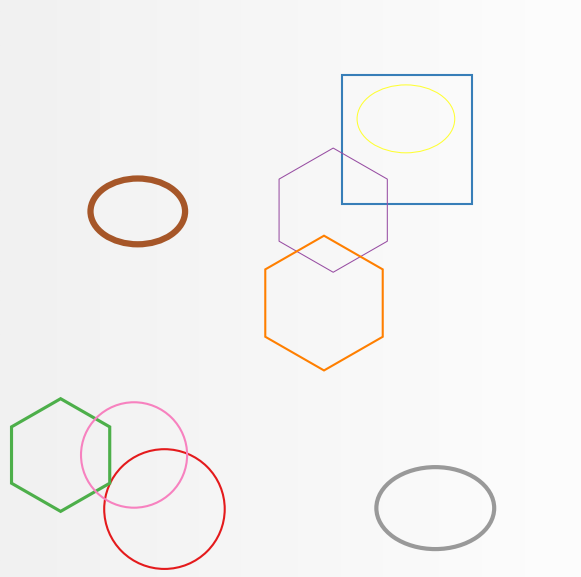[{"shape": "circle", "thickness": 1, "radius": 0.52, "center": [0.283, 0.118]}, {"shape": "square", "thickness": 1, "radius": 0.56, "center": [0.701, 0.757]}, {"shape": "hexagon", "thickness": 1.5, "radius": 0.49, "center": [0.104, 0.211]}, {"shape": "hexagon", "thickness": 0.5, "radius": 0.54, "center": [0.573, 0.635]}, {"shape": "hexagon", "thickness": 1, "radius": 0.58, "center": [0.557, 0.474]}, {"shape": "oval", "thickness": 0.5, "radius": 0.42, "center": [0.698, 0.793]}, {"shape": "oval", "thickness": 3, "radius": 0.41, "center": [0.237, 0.633]}, {"shape": "circle", "thickness": 1, "radius": 0.46, "center": [0.231, 0.211]}, {"shape": "oval", "thickness": 2, "radius": 0.51, "center": [0.749, 0.119]}]